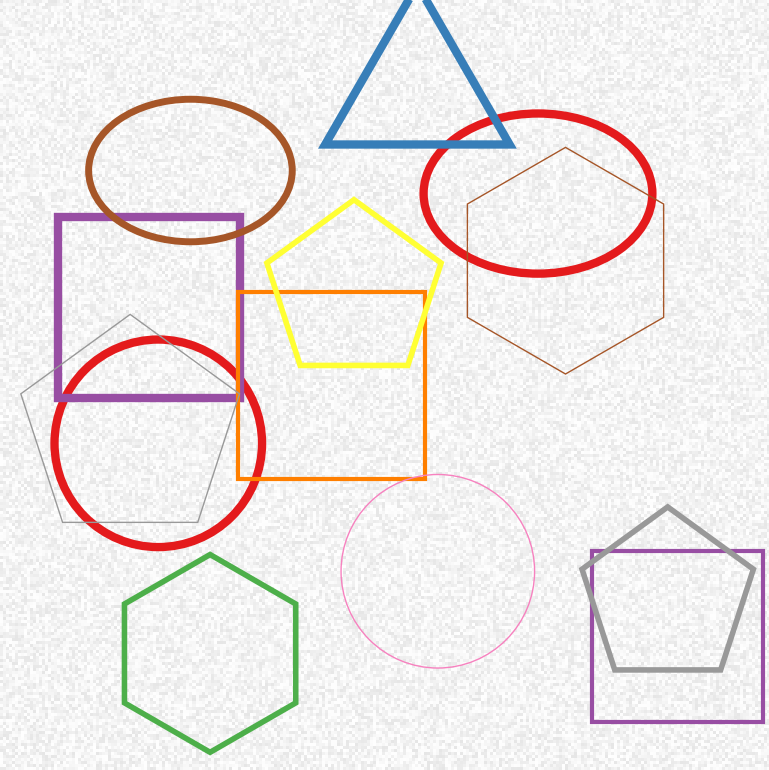[{"shape": "oval", "thickness": 3, "radius": 0.74, "center": [0.699, 0.749]}, {"shape": "circle", "thickness": 3, "radius": 0.67, "center": [0.206, 0.424]}, {"shape": "triangle", "thickness": 3, "radius": 0.69, "center": [0.542, 0.881]}, {"shape": "hexagon", "thickness": 2, "radius": 0.64, "center": [0.273, 0.151]}, {"shape": "square", "thickness": 1.5, "radius": 0.56, "center": [0.88, 0.173]}, {"shape": "square", "thickness": 3, "radius": 0.59, "center": [0.193, 0.601]}, {"shape": "square", "thickness": 1.5, "radius": 0.61, "center": [0.431, 0.5]}, {"shape": "pentagon", "thickness": 2, "radius": 0.59, "center": [0.46, 0.622]}, {"shape": "hexagon", "thickness": 0.5, "radius": 0.74, "center": [0.734, 0.661]}, {"shape": "oval", "thickness": 2.5, "radius": 0.66, "center": [0.247, 0.779]}, {"shape": "circle", "thickness": 0.5, "radius": 0.63, "center": [0.569, 0.258]}, {"shape": "pentagon", "thickness": 2, "radius": 0.59, "center": [0.867, 0.225]}, {"shape": "pentagon", "thickness": 0.5, "radius": 0.75, "center": [0.169, 0.442]}]